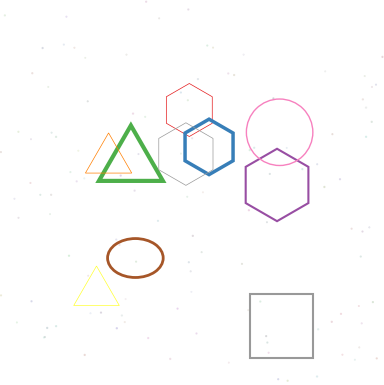[{"shape": "hexagon", "thickness": 0.5, "radius": 0.34, "center": [0.492, 0.714]}, {"shape": "hexagon", "thickness": 2.5, "radius": 0.36, "center": [0.543, 0.618]}, {"shape": "triangle", "thickness": 3, "radius": 0.48, "center": [0.34, 0.578]}, {"shape": "hexagon", "thickness": 1.5, "radius": 0.47, "center": [0.72, 0.52]}, {"shape": "triangle", "thickness": 0.5, "radius": 0.35, "center": [0.282, 0.585]}, {"shape": "triangle", "thickness": 0.5, "radius": 0.34, "center": [0.251, 0.241]}, {"shape": "oval", "thickness": 2, "radius": 0.36, "center": [0.352, 0.33]}, {"shape": "circle", "thickness": 1, "radius": 0.43, "center": [0.726, 0.656]}, {"shape": "square", "thickness": 1.5, "radius": 0.41, "center": [0.731, 0.153]}, {"shape": "hexagon", "thickness": 0.5, "radius": 0.41, "center": [0.483, 0.6]}]